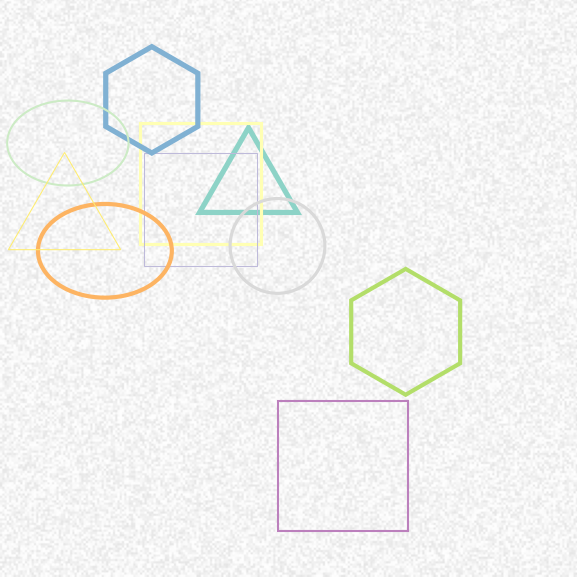[{"shape": "triangle", "thickness": 2.5, "radius": 0.49, "center": [0.43, 0.68]}, {"shape": "square", "thickness": 1.5, "radius": 0.52, "center": [0.348, 0.681]}, {"shape": "square", "thickness": 0.5, "radius": 0.49, "center": [0.348, 0.637]}, {"shape": "hexagon", "thickness": 2.5, "radius": 0.46, "center": [0.263, 0.826]}, {"shape": "oval", "thickness": 2, "radius": 0.58, "center": [0.182, 0.565]}, {"shape": "hexagon", "thickness": 2, "radius": 0.54, "center": [0.702, 0.425]}, {"shape": "circle", "thickness": 1.5, "radius": 0.41, "center": [0.481, 0.573]}, {"shape": "square", "thickness": 1, "radius": 0.56, "center": [0.593, 0.192]}, {"shape": "oval", "thickness": 1, "radius": 0.53, "center": [0.117, 0.751]}, {"shape": "triangle", "thickness": 0.5, "radius": 0.56, "center": [0.112, 0.623]}]